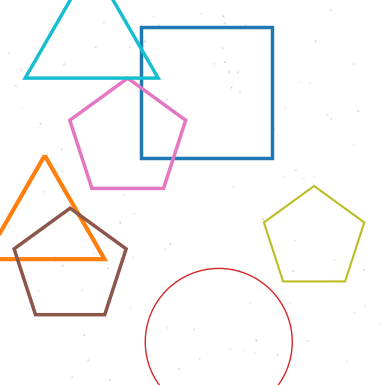[{"shape": "square", "thickness": 2.5, "radius": 0.85, "center": [0.537, 0.76]}, {"shape": "triangle", "thickness": 3, "radius": 0.9, "center": [0.116, 0.417]}, {"shape": "circle", "thickness": 1, "radius": 0.95, "center": [0.568, 0.112]}, {"shape": "pentagon", "thickness": 2.5, "radius": 0.76, "center": [0.182, 0.306]}, {"shape": "pentagon", "thickness": 2.5, "radius": 0.79, "center": [0.332, 0.639]}, {"shape": "pentagon", "thickness": 1.5, "radius": 0.69, "center": [0.816, 0.38]}, {"shape": "triangle", "thickness": 2.5, "radius": 1.0, "center": [0.238, 0.897]}]